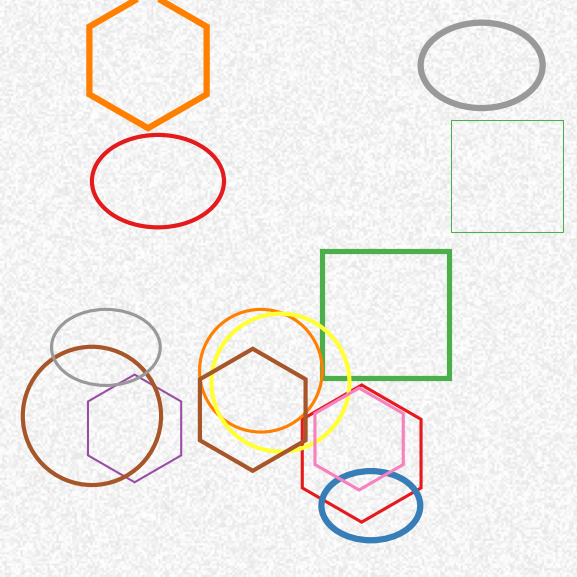[{"shape": "oval", "thickness": 2, "radius": 0.57, "center": [0.274, 0.685]}, {"shape": "hexagon", "thickness": 1.5, "radius": 0.59, "center": [0.626, 0.214]}, {"shape": "oval", "thickness": 3, "radius": 0.43, "center": [0.642, 0.123]}, {"shape": "square", "thickness": 0.5, "radius": 0.49, "center": [0.878, 0.695]}, {"shape": "square", "thickness": 2.5, "radius": 0.55, "center": [0.667, 0.455]}, {"shape": "hexagon", "thickness": 1, "radius": 0.47, "center": [0.233, 0.257]}, {"shape": "circle", "thickness": 1.5, "radius": 0.53, "center": [0.452, 0.357]}, {"shape": "hexagon", "thickness": 3, "radius": 0.59, "center": [0.256, 0.894]}, {"shape": "circle", "thickness": 2, "radius": 0.6, "center": [0.486, 0.337]}, {"shape": "circle", "thickness": 2, "radius": 0.6, "center": [0.159, 0.279]}, {"shape": "hexagon", "thickness": 2, "radius": 0.53, "center": [0.438, 0.29]}, {"shape": "hexagon", "thickness": 1.5, "radius": 0.44, "center": [0.622, 0.239]}, {"shape": "oval", "thickness": 3, "radius": 0.53, "center": [0.834, 0.886]}, {"shape": "oval", "thickness": 1.5, "radius": 0.47, "center": [0.183, 0.398]}]